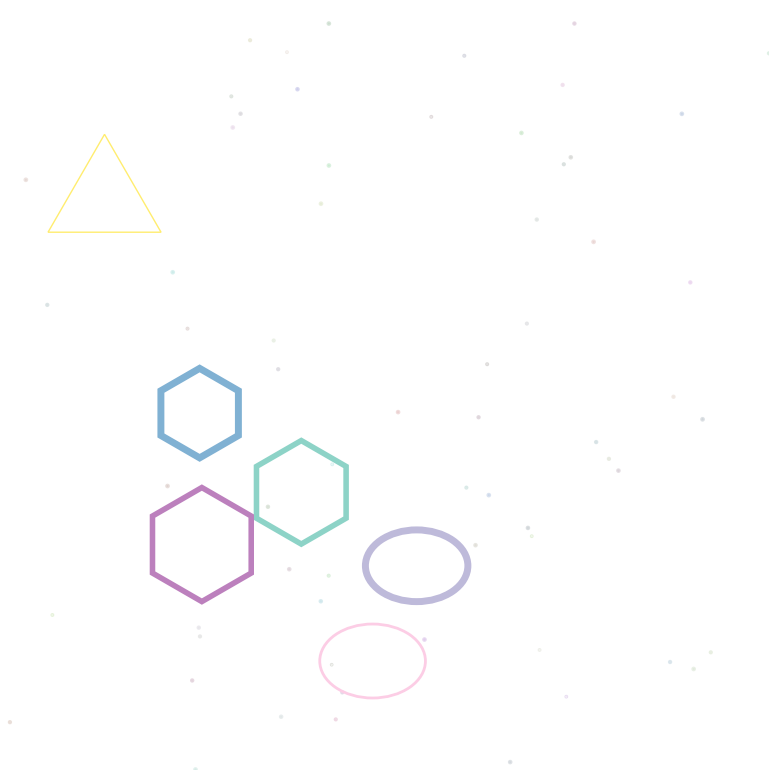[{"shape": "hexagon", "thickness": 2, "radius": 0.34, "center": [0.391, 0.361]}, {"shape": "oval", "thickness": 2.5, "radius": 0.33, "center": [0.541, 0.265]}, {"shape": "hexagon", "thickness": 2.5, "radius": 0.29, "center": [0.259, 0.463]}, {"shape": "oval", "thickness": 1, "radius": 0.34, "center": [0.484, 0.142]}, {"shape": "hexagon", "thickness": 2, "radius": 0.37, "center": [0.262, 0.293]}, {"shape": "triangle", "thickness": 0.5, "radius": 0.42, "center": [0.136, 0.741]}]